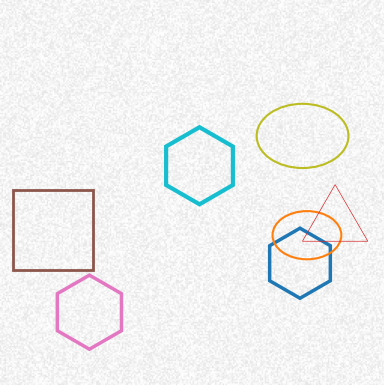[{"shape": "hexagon", "thickness": 2.5, "radius": 0.46, "center": [0.779, 0.316]}, {"shape": "oval", "thickness": 1.5, "radius": 0.45, "center": [0.797, 0.389]}, {"shape": "triangle", "thickness": 0.5, "radius": 0.49, "center": [0.87, 0.422]}, {"shape": "square", "thickness": 2, "radius": 0.52, "center": [0.137, 0.403]}, {"shape": "hexagon", "thickness": 2.5, "radius": 0.48, "center": [0.232, 0.189]}, {"shape": "oval", "thickness": 1.5, "radius": 0.6, "center": [0.786, 0.647]}, {"shape": "hexagon", "thickness": 3, "radius": 0.5, "center": [0.518, 0.569]}]